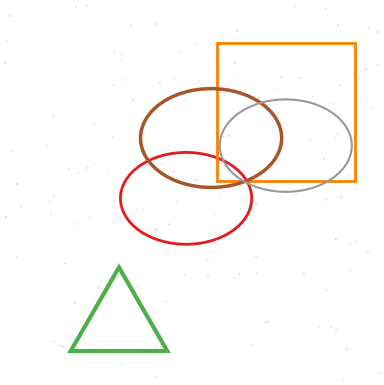[{"shape": "oval", "thickness": 2, "radius": 0.85, "center": [0.483, 0.485]}, {"shape": "triangle", "thickness": 3, "radius": 0.72, "center": [0.309, 0.161]}, {"shape": "square", "thickness": 2, "radius": 0.9, "center": [0.743, 0.71]}, {"shape": "oval", "thickness": 2.5, "radius": 0.92, "center": [0.548, 0.641]}, {"shape": "oval", "thickness": 1.5, "radius": 0.86, "center": [0.742, 0.622]}]